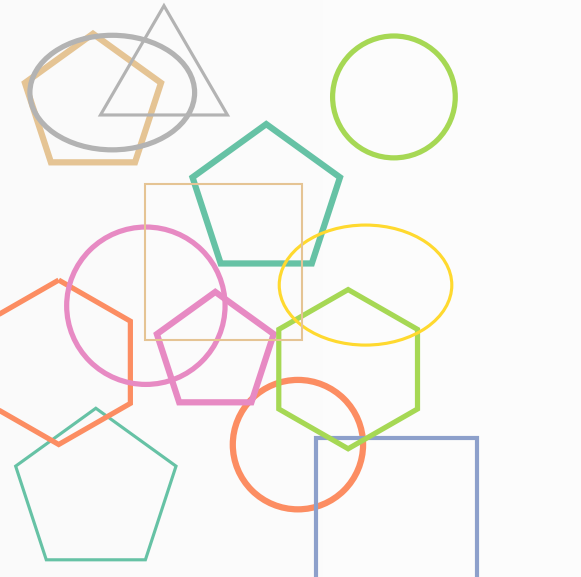[{"shape": "pentagon", "thickness": 3, "radius": 0.67, "center": [0.458, 0.651]}, {"shape": "pentagon", "thickness": 1.5, "radius": 0.73, "center": [0.165, 0.147]}, {"shape": "circle", "thickness": 3, "radius": 0.56, "center": [0.513, 0.229]}, {"shape": "hexagon", "thickness": 2.5, "radius": 0.71, "center": [0.101, 0.372]}, {"shape": "square", "thickness": 2, "radius": 0.69, "center": [0.683, 0.102]}, {"shape": "pentagon", "thickness": 3, "radius": 0.53, "center": [0.37, 0.388]}, {"shape": "circle", "thickness": 2.5, "radius": 0.68, "center": [0.251, 0.47]}, {"shape": "hexagon", "thickness": 2.5, "radius": 0.69, "center": [0.599, 0.36]}, {"shape": "circle", "thickness": 2.5, "radius": 0.53, "center": [0.678, 0.831]}, {"shape": "oval", "thickness": 1.5, "radius": 0.74, "center": [0.629, 0.506]}, {"shape": "square", "thickness": 1, "radius": 0.68, "center": [0.384, 0.545]}, {"shape": "pentagon", "thickness": 3, "radius": 0.62, "center": [0.16, 0.818]}, {"shape": "oval", "thickness": 2.5, "radius": 0.71, "center": [0.193, 0.839]}, {"shape": "triangle", "thickness": 1.5, "radius": 0.63, "center": [0.282, 0.863]}]